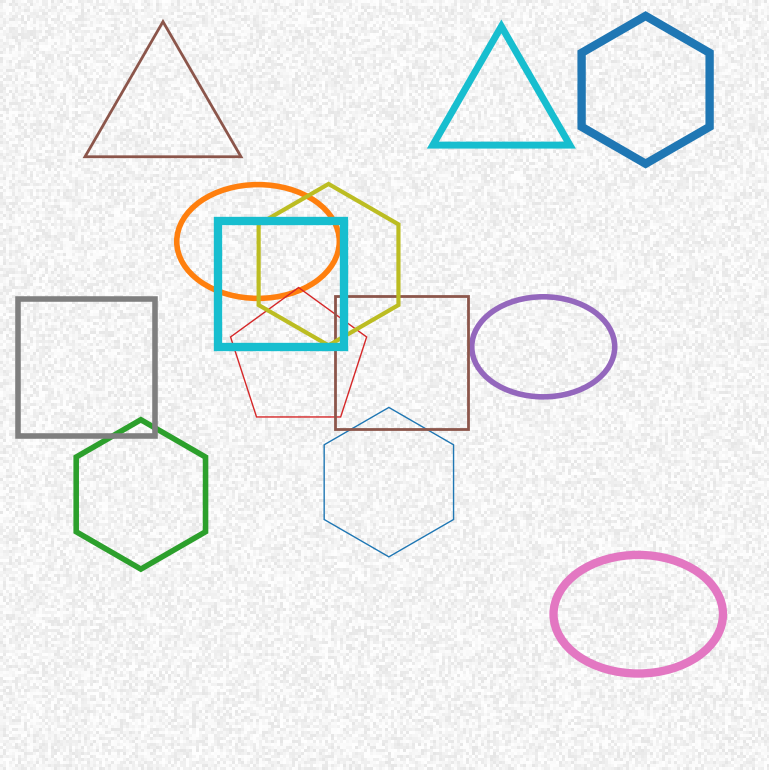[{"shape": "hexagon", "thickness": 0.5, "radius": 0.49, "center": [0.505, 0.374]}, {"shape": "hexagon", "thickness": 3, "radius": 0.48, "center": [0.838, 0.883]}, {"shape": "oval", "thickness": 2, "radius": 0.53, "center": [0.335, 0.686]}, {"shape": "hexagon", "thickness": 2, "radius": 0.48, "center": [0.183, 0.358]}, {"shape": "pentagon", "thickness": 0.5, "radius": 0.46, "center": [0.388, 0.534]}, {"shape": "oval", "thickness": 2, "radius": 0.46, "center": [0.706, 0.55]}, {"shape": "square", "thickness": 1, "radius": 0.43, "center": [0.521, 0.529]}, {"shape": "triangle", "thickness": 1, "radius": 0.58, "center": [0.212, 0.855]}, {"shape": "oval", "thickness": 3, "radius": 0.55, "center": [0.829, 0.202]}, {"shape": "square", "thickness": 2, "radius": 0.44, "center": [0.112, 0.523]}, {"shape": "hexagon", "thickness": 1.5, "radius": 0.52, "center": [0.427, 0.656]}, {"shape": "square", "thickness": 3, "radius": 0.41, "center": [0.364, 0.631]}, {"shape": "triangle", "thickness": 2.5, "radius": 0.51, "center": [0.651, 0.863]}]